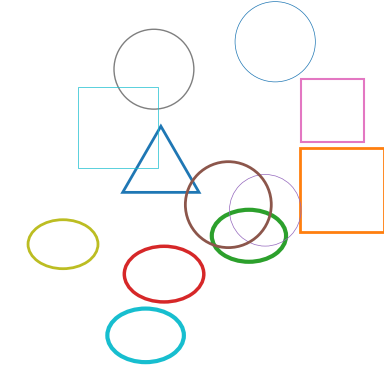[{"shape": "triangle", "thickness": 2, "radius": 0.57, "center": [0.418, 0.558]}, {"shape": "circle", "thickness": 0.5, "radius": 0.52, "center": [0.715, 0.892]}, {"shape": "square", "thickness": 2, "radius": 0.55, "center": [0.888, 0.505]}, {"shape": "oval", "thickness": 3, "radius": 0.48, "center": [0.647, 0.388]}, {"shape": "oval", "thickness": 2.5, "radius": 0.52, "center": [0.426, 0.288]}, {"shape": "circle", "thickness": 0.5, "radius": 0.46, "center": [0.689, 0.454]}, {"shape": "circle", "thickness": 2, "radius": 0.56, "center": [0.593, 0.468]}, {"shape": "square", "thickness": 1.5, "radius": 0.41, "center": [0.864, 0.713]}, {"shape": "circle", "thickness": 1, "radius": 0.52, "center": [0.4, 0.82]}, {"shape": "oval", "thickness": 2, "radius": 0.45, "center": [0.164, 0.366]}, {"shape": "square", "thickness": 0.5, "radius": 0.52, "center": [0.307, 0.669]}, {"shape": "oval", "thickness": 3, "radius": 0.5, "center": [0.378, 0.129]}]